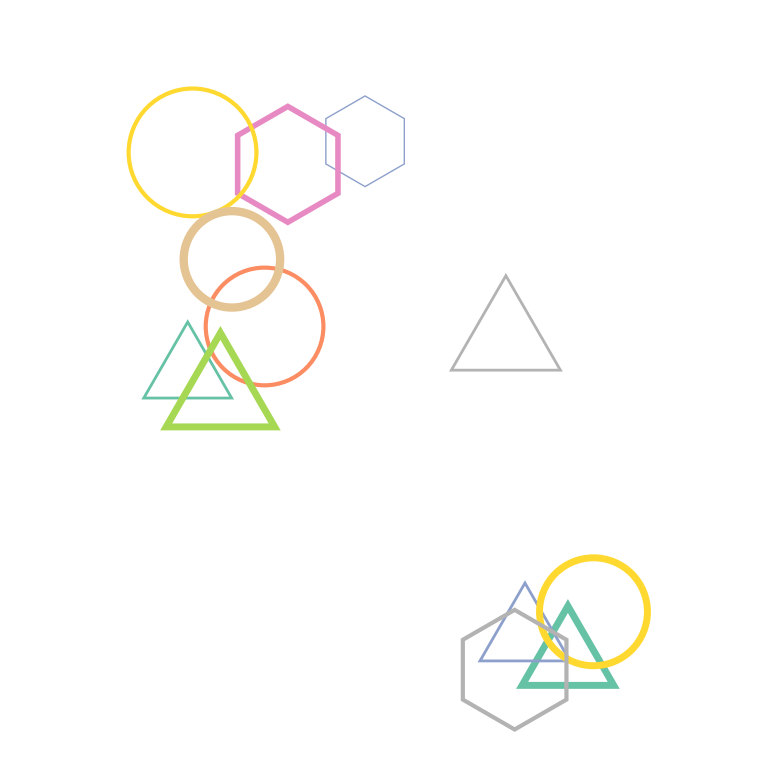[{"shape": "triangle", "thickness": 1, "radius": 0.33, "center": [0.244, 0.516]}, {"shape": "triangle", "thickness": 2.5, "radius": 0.34, "center": [0.738, 0.144]}, {"shape": "circle", "thickness": 1.5, "radius": 0.38, "center": [0.344, 0.576]}, {"shape": "triangle", "thickness": 1, "radius": 0.34, "center": [0.682, 0.175]}, {"shape": "hexagon", "thickness": 0.5, "radius": 0.29, "center": [0.474, 0.817]}, {"shape": "hexagon", "thickness": 2, "radius": 0.38, "center": [0.374, 0.787]}, {"shape": "triangle", "thickness": 2.5, "radius": 0.41, "center": [0.286, 0.486]}, {"shape": "circle", "thickness": 1.5, "radius": 0.41, "center": [0.25, 0.802]}, {"shape": "circle", "thickness": 2.5, "radius": 0.35, "center": [0.771, 0.205]}, {"shape": "circle", "thickness": 3, "radius": 0.31, "center": [0.301, 0.663]}, {"shape": "hexagon", "thickness": 1.5, "radius": 0.39, "center": [0.668, 0.13]}, {"shape": "triangle", "thickness": 1, "radius": 0.41, "center": [0.657, 0.56]}]